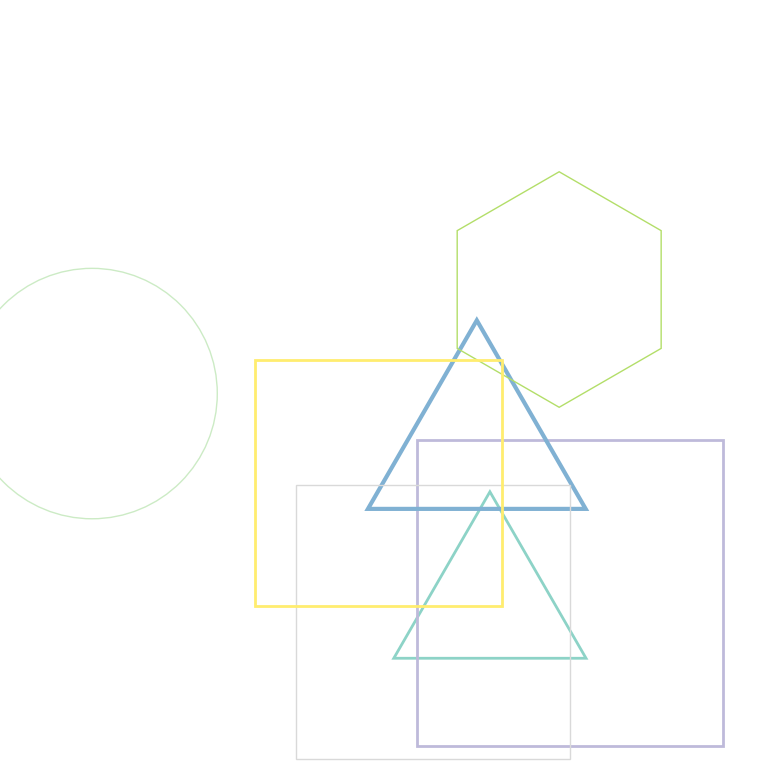[{"shape": "triangle", "thickness": 1, "radius": 0.72, "center": [0.636, 0.217]}, {"shape": "square", "thickness": 1, "radius": 0.99, "center": [0.741, 0.229]}, {"shape": "triangle", "thickness": 1.5, "radius": 0.82, "center": [0.619, 0.421]}, {"shape": "hexagon", "thickness": 0.5, "radius": 0.76, "center": [0.726, 0.624]}, {"shape": "square", "thickness": 0.5, "radius": 0.89, "center": [0.562, 0.192]}, {"shape": "circle", "thickness": 0.5, "radius": 0.81, "center": [0.12, 0.489]}, {"shape": "square", "thickness": 1, "radius": 0.8, "center": [0.492, 0.373]}]